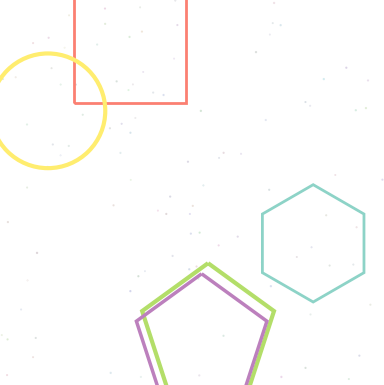[{"shape": "hexagon", "thickness": 2, "radius": 0.76, "center": [0.813, 0.368]}, {"shape": "square", "thickness": 2, "radius": 0.73, "center": [0.337, 0.879]}, {"shape": "pentagon", "thickness": 3, "radius": 0.9, "center": [0.54, 0.136]}, {"shape": "pentagon", "thickness": 2.5, "radius": 0.89, "center": [0.524, 0.111]}, {"shape": "circle", "thickness": 3, "radius": 0.74, "center": [0.124, 0.712]}]